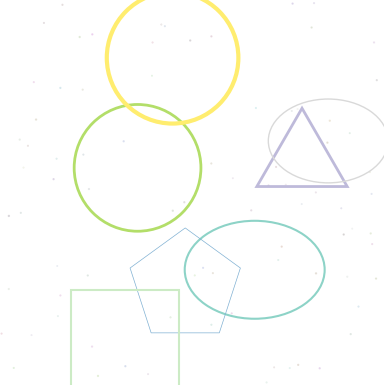[{"shape": "oval", "thickness": 1.5, "radius": 0.91, "center": [0.662, 0.299]}, {"shape": "triangle", "thickness": 2, "radius": 0.68, "center": [0.784, 0.583]}, {"shape": "pentagon", "thickness": 0.5, "radius": 0.75, "center": [0.481, 0.257]}, {"shape": "circle", "thickness": 2, "radius": 0.82, "center": [0.357, 0.564]}, {"shape": "oval", "thickness": 1, "radius": 0.78, "center": [0.852, 0.634]}, {"shape": "square", "thickness": 1.5, "radius": 0.7, "center": [0.324, 0.107]}, {"shape": "circle", "thickness": 3, "radius": 0.85, "center": [0.448, 0.85]}]